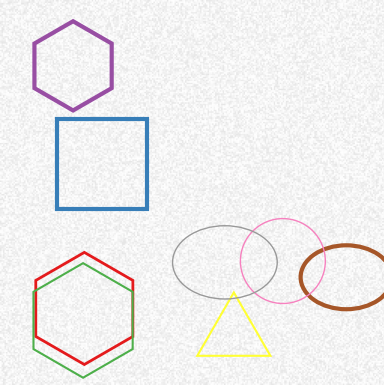[{"shape": "hexagon", "thickness": 2, "radius": 0.73, "center": [0.219, 0.199]}, {"shape": "square", "thickness": 3, "radius": 0.58, "center": [0.265, 0.573]}, {"shape": "hexagon", "thickness": 1.5, "radius": 0.74, "center": [0.216, 0.168]}, {"shape": "hexagon", "thickness": 3, "radius": 0.58, "center": [0.19, 0.829]}, {"shape": "triangle", "thickness": 1.5, "radius": 0.55, "center": [0.607, 0.131]}, {"shape": "oval", "thickness": 3, "radius": 0.59, "center": [0.899, 0.28]}, {"shape": "circle", "thickness": 1, "radius": 0.55, "center": [0.735, 0.322]}, {"shape": "oval", "thickness": 1, "radius": 0.68, "center": [0.584, 0.319]}]